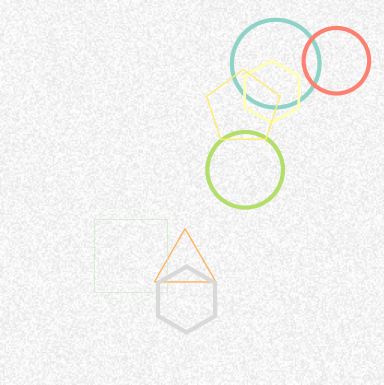[{"shape": "circle", "thickness": 3, "radius": 0.57, "center": [0.716, 0.835]}, {"shape": "hexagon", "thickness": 2, "radius": 0.41, "center": [0.706, 0.762]}, {"shape": "circle", "thickness": 3, "radius": 0.43, "center": [0.874, 0.842]}, {"shape": "triangle", "thickness": 1, "radius": 0.46, "center": [0.481, 0.314]}, {"shape": "circle", "thickness": 3, "radius": 0.49, "center": [0.637, 0.559]}, {"shape": "hexagon", "thickness": 3, "radius": 0.43, "center": [0.485, 0.222]}, {"shape": "square", "thickness": 0.5, "radius": 0.48, "center": [0.338, 0.336]}, {"shape": "pentagon", "thickness": 1, "radius": 0.5, "center": [0.632, 0.719]}]